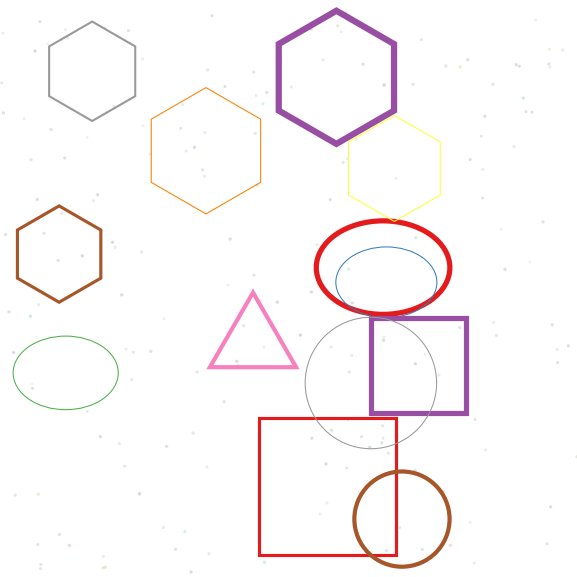[{"shape": "oval", "thickness": 2.5, "radius": 0.58, "center": [0.663, 0.536]}, {"shape": "square", "thickness": 1.5, "radius": 0.59, "center": [0.567, 0.157]}, {"shape": "oval", "thickness": 0.5, "radius": 0.44, "center": [0.669, 0.51]}, {"shape": "oval", "thickness": 0.5, "radius": 0.46, "center": [0.114, 0.353]}, {"shape": "square", "thickness": 2.5, "radius": 0.41, "center": [0.725, 0.367]}, {"shape": "hexagon", "thickness": 3, "radius": 0.58, "center": [0.582, 0.865]}, {"shape": "hexagon", "thickness": 0.5, "radius": 0.55, "center": [0.357, 0.738]}, {"shape": "hexagon", "thickness": 0.5, "radius": 0.46, "center": [0.683, 0.707]}, {"shape": "circle", "thickness": 2, "radius": 0.41, "center": [0.696, 0.1]}, {"shape": "hexagon", "thickness": 1.5, "radius": 0.42, "center": [0.102, 0.559]}, {"shape": "triangle", "thickness": 2, "radius": 0.43, "center": [0.438, 0.406]}, {"shape": "hexagon", "thickness": 1, "radius": 0.43, "center": [0.16, 0.876]}, {"shape": "circle", "thickness": 0.5, "radius": 0.57, "center": [0.642, 0.336]}]